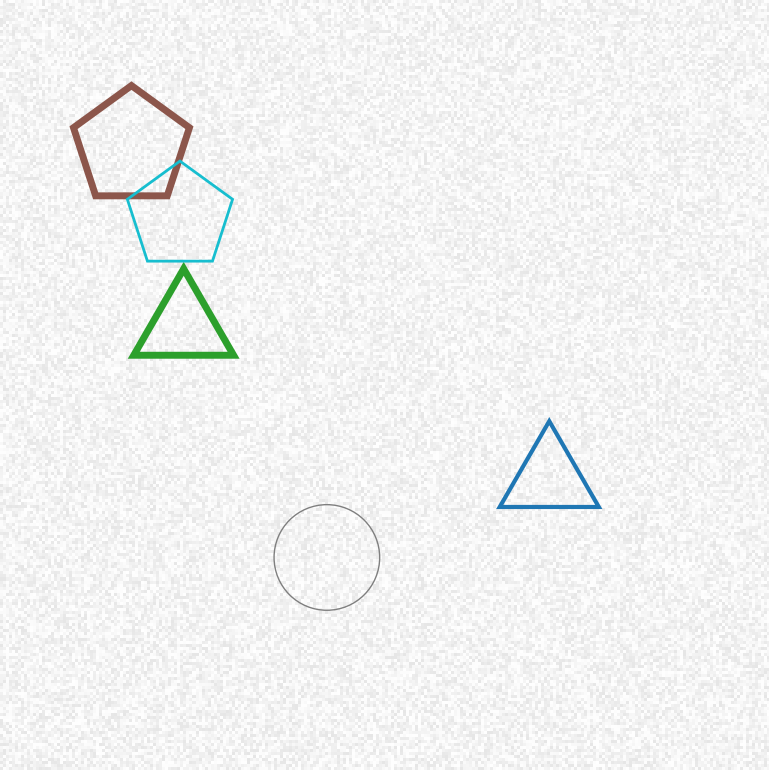[{"shape": "triangle", "thickness": 1.5, "radius": 0.37, "center": [0.713, 0.379]}, {"shape": "triangle", "thickness": 2.5, "radius": 0.37, "center": [0.239, 0.576]}, {"shape": "pentagon", "thickness": 2.5, "radius": 0.4, "center": [0.171, 0.81]}, {"shape": "circle", "thickness": 0.5, "radius": 0.34, "center": [0.424, 0.276]}, {"shape": "pentagon", "thickness": 1, "radius": 0.36, "center": [0.234, 0.719]}]